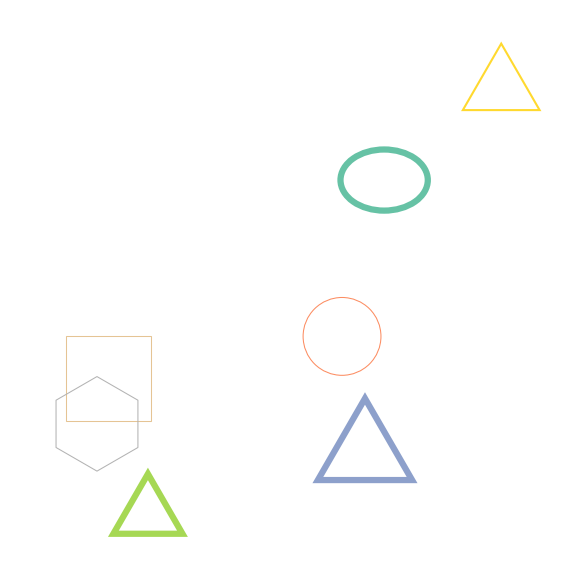[{"shape": "oval", "thickness": 3, "radius": 0.38, "center": [0.665, 0.687]}, {"shape": "circle", "thickness": 0.5, "radius": 0.34, "center": [0.592, 0.417]}, {"shape": "triangle", "thickness": 3, "radius": 0.47, "center": [0.632, 0.215]}, {"shape": "triangle", "thickness": 3, "radius": 0.35, "center": [0.256, 0.109]}, {"shape": "triangle", "thickness": 1, "radius": 0.38, "center": [0.868, 0.847]}, {"shape": "square", "thickness": 0.5, "radius": 0.37, "center": [0.188, 0.344]}, {"shape": "hexagon", "thickness": 0.5, "radius": 0.41, "center": [0.168, 0.265]}]